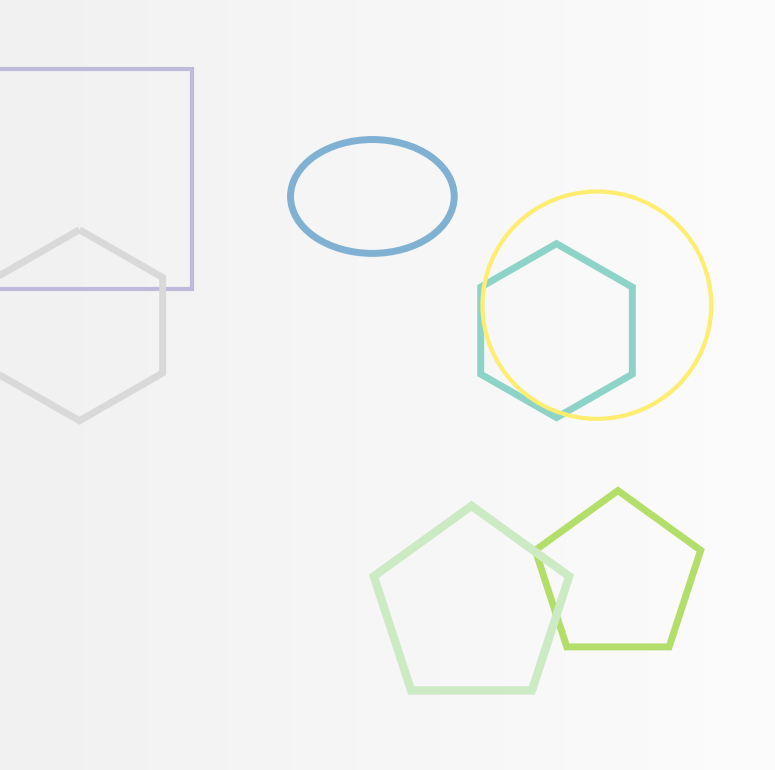[{"shape": "hexagon", "thickness": 2.5, "radius": 0.56, "center": [0.718, 0.571]}, {"shape": "square", "thickness": 1.5, "radius": 0.71, "center": [0.105, 0.767]}, {"shape": "oval", "thickness": 2.5, "radius": 0.53, "center": [0.48, 0.745]}, {"shape": "pentagon", "thickness": 2.5, "radius": 0.56, "center": [0.797, 0.251]}, {"shape": "hexagon", "thickness": 2.5, "radius": 0.62, "center": [0.103, 0.578]}, {"shape": "pentagon", "thickness": 3, "radius": 0.66, "center": [0.608, 0.211]}, {"shape": "circle", "thickness": 1.5, "radius": 0.74, "center": [0.77, 0.604]}]